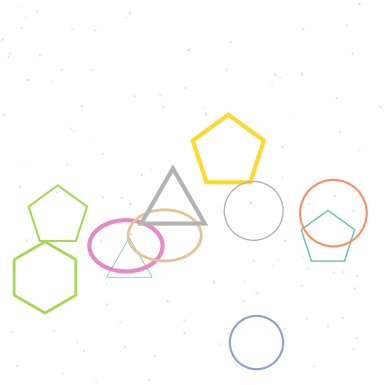[{"shape": "pentagon", "thickness": 1, "radius": 0.36, "center": [0.852, 0.381]}, {"shape": "triangle", "thickness": 0.5, "radius": 0.34, "center": [0.336, 0.314]}, {"shape": "circle", "thickness": 1.5, "radius": 0.43, "center": [0.866, 0.446]}, {"shape": "circle", "thickness": 1.5, "radius": 0.35, "center": [0.666, 0.11]}, {"shape": "oval", "thickness": 3, "radius": 0.48, "center": [0.327, 0.362]}, {"shape": "hexagon", "thickness": 2, "radius": 0.46, "center": [0.117, 0.279]}, {"shape": "pentagon", "thickness": 1.5, "radius": 0.4, "center": [0.15, 0.439]}, {"shape": "pentagon", "thickness": 3, "radius": 0.48, "center": [0.593, 0.605]}, {"shape": "oval", "thickness": 2, "radius": 0.47, "center": [0.428, 0.389]}, {"shape": "triangle", "thickness": 3, "radius": 0.48, "center": [0.449, 0.467]}, {"shape": "circle", "thickness": 1, "radius": 0.38, "center": [0.659, 0.452]}]